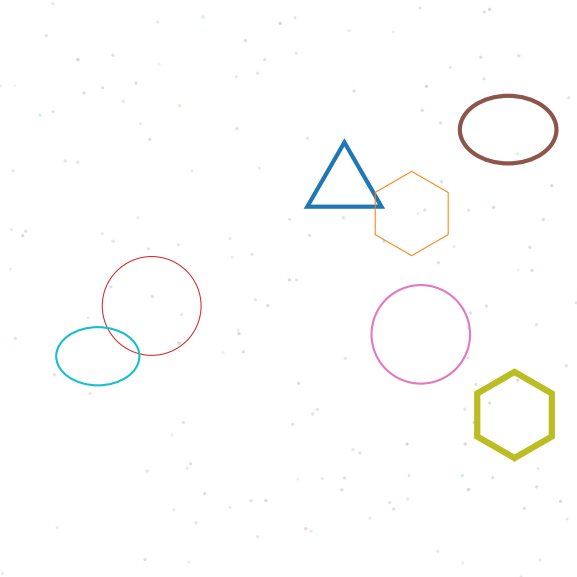[{"shape": "triangle", "thickness": 2, "radius": 0.37, "center": [0.596, 0.678]}, {"shape": "hexagon", "thickness": 0.5, "radius": 0.36, "center": [0.713, 0.629]}, {"shape": "circle", "thickness": 0.5, "radius": 0.43, "center": [0.263, 0.469]}, {"shape": "oval", "thickness": 2, "radius": 0.42, "center": [0.88, 0.775]}, {"shape": "circle", "thickness": 1, "radius": 0.43, "center": [0.729, 0.42]}, {"shape": "hexagon", "thickness": 3, "radius": 0.37, "center": [0.891, 0.281]}, {"shape": "oval", "thickness": 1, "radius": 0.36, "center": [0.169, 0.382]}]